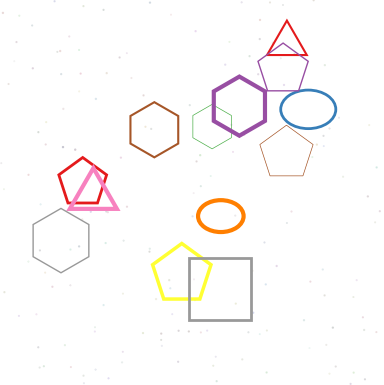[{"shape": "triangle", "thickness": 1.5, "radius": 0.3, "center": [0.745, 0.887]}, {"shape": "pentagon", "thickness": 2, "radius": 0.33, "center": [0.215, 0.526]}, {"shape": "oval", "thickness": 2, "radius": 0.36, "center": [0.801, 0.716]}, {"shape": "hexagon", "thickness": 0.5, "radius": 0.29, "center": [0.551, 0.671]}, {"shape": "pentagon", "thickness": 1, "radius": 0.34, "center": [0.735, 0.82]}, {"shape": "hexagon", "thickness": 3, "radius": 0.38, "center": [0.622, 0.724]}, {"shape": "oval", "thickness": 3, "radius": 0.3, "center": [0.574, 0.439]}, {"shape": "pentagon", "thickness": 2.5, "radius": 0.4, "center": [0.472, 0.288]}, {"shape": "hexagon", "thickness": 1.5, "radius": 0.36, "center": [0.401, 0.663]}, {"shape": "pentagon", "thickness": 0.5, "radius": 0.36, "center": [0.744, 0.602]}, {"shape": "triangle", "thickness": 3, "radius": 0.35, "center": [0.243, 0.493]}, {"shape": "square", "thickness": 2, "radius": 0.4, "center": [0.572, 0.25]}, {"shape": "hexagon", "thickness": 1, "radius": 0.42, "center": [0.158, 0.375]}]